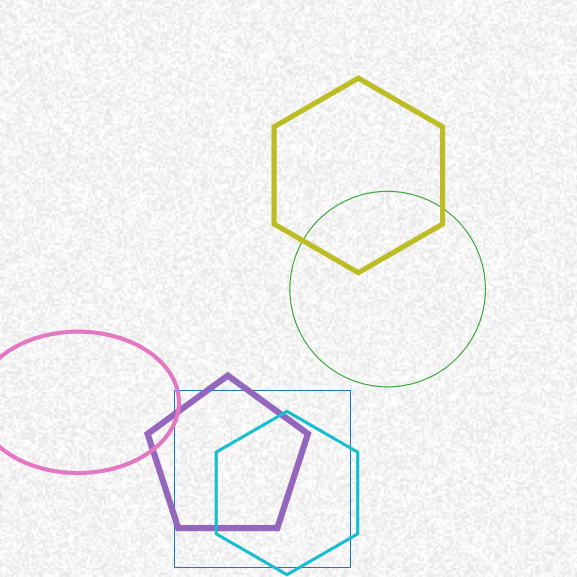[{"shape": "square", "thickness": 0.5, "radius": 0.76, "center": [0.453, 0.17]}, {"shape": "circle", "thickness": 0.5, "radius": 0.85, "center": [0.671, 0.499]}, {"shape": "pentagon", "thickness": 3, "radius": 0.73, "center": [0.394, 0.203]}, {"shape": "oval", "thickness": 2, "radius": 0.87, "center": [0.135, 0.302]}, {"shape": "hexagon", "thickness": 2.5, "radius": 0.84, "center": [0.62, 0.695]}, {"shape": "hexagon", "thickness": 1.5, "radius": 0.71, "center": [0.497, 0.145]}]